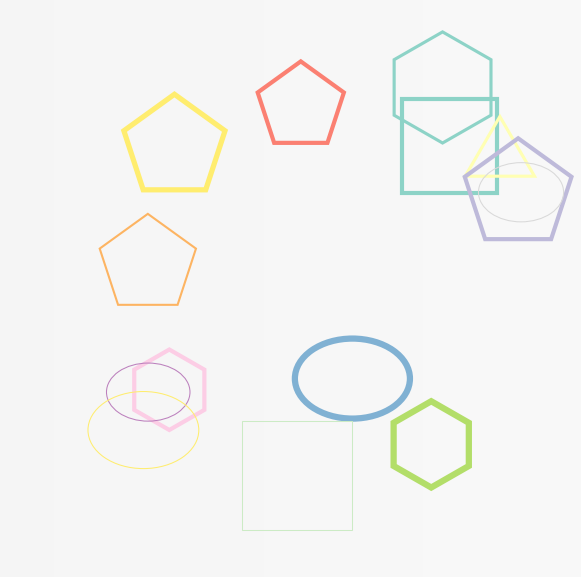[{"shape": "square", "thickness": 2, "radius": 0.41, "center": [0.774, 0.746]}, {"shape": "hexagon", "thickness": 1.5, "radius": 0.48, "center": [0.761, 0.848]}, {"shape": "triangle", "thickness": 1.5, "radius": 0.34, "center": [0.86, 0.728]}, {"shape": "pentagon", "thickness": 2, "radius": 0.48, "center": [0.891, 0.663]}, {"shape": "pentagon", "thickness": 2, "radius": 0.39, "center": [0.517, 0.815]}, {"shape": "oval", "thickness": 3, "radius": 0.49, "center": [0.606, 0.344]}, {"shape": "pentagon", "thickness": 1, "radius": 0.44, "center": [0.254, 0.542]}, {"shape": "hexagon", "thickness": 3, "radius": 0.37, "center": [0.742, 0.23]}, {"shape": "hexagon", "thickness": 2, "radius": 0.35, "center": [0.291, 0.324]}, {"shape": "oval", "thickness": 0.5, "radius": 0.37, "center": [0.896, 0.666]}, {"shape": "oval", "thickness": 0.5, "radius": 0.36, "center": [0.255, 0.32]}, {"shape": "square", "thickness": 0.5, "radius": 0.47, "center": [0.511, 0.175]}, {"shape": "pentagon", "thickness": 2.5, "radius": 0.46, "center": [0.3, 0.744]}, {"shape": "oval", "thickness": 0.5, "radius": 0.48, "center": [0.247, 0.254]}]